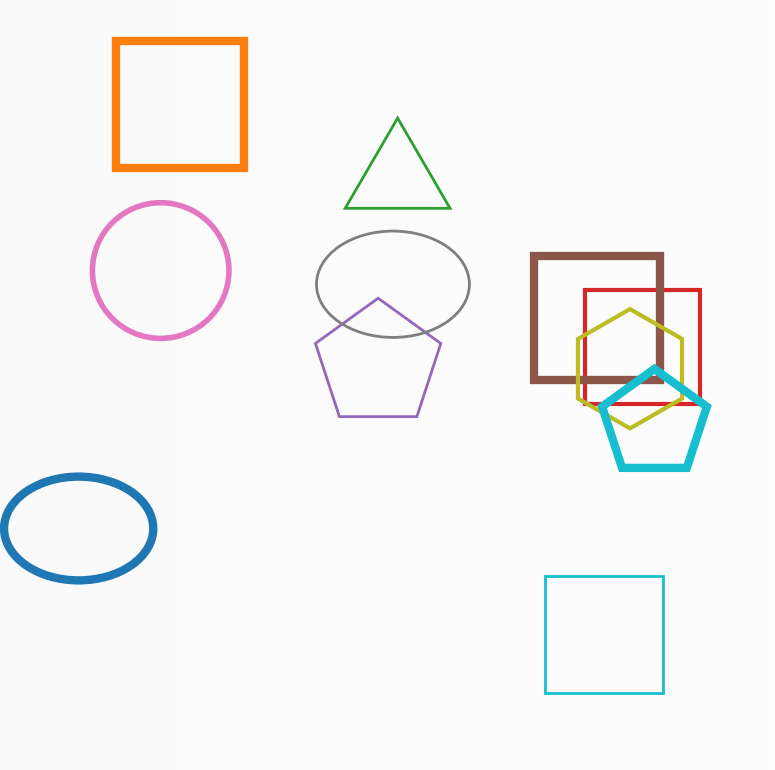[{"shape": "oval", "thickness": 3, "radius": 0.48, "center": [0.101, 0.314]}, {"shape": "square", "thickness": 3, "radius": 0.41, "center": [0.232, 0.864]}, {"shape": "triangle", "thickness": 1, "radius": 0.39, "center": [0.513, 0.769]}, {"shape": "square", "thickness": 1.5, "radius": 0.37, "center": [0.829, 0.549]}, {"shape": "pentagon", "thickness": 1, "radius": 0.43, "center": [0.488, 0.528]}, {"shape": "square", "thickness": 3, "radius": 0.4, "center": [0.77, 0.587]}, {"shape": "circle", "thickness": 2, "radius": 0.44, "center": [0.207, 0.649]}, {"shape": "oval", "thickness": 1, "radius": 0.49, "center": [0.507, 0.631]}, {"shape": "hexagon", "thickness": 1.5, "radius": 0.39, "center": [0.813, 0.521]}, {"shape": "square", "thickness": 1, "radius": 0.38, "center": [0.779, 0.176]}, {"shape": "pentagon", "thickness": 3, "radius": 0.36, "center": [0.844, 0.45]}]